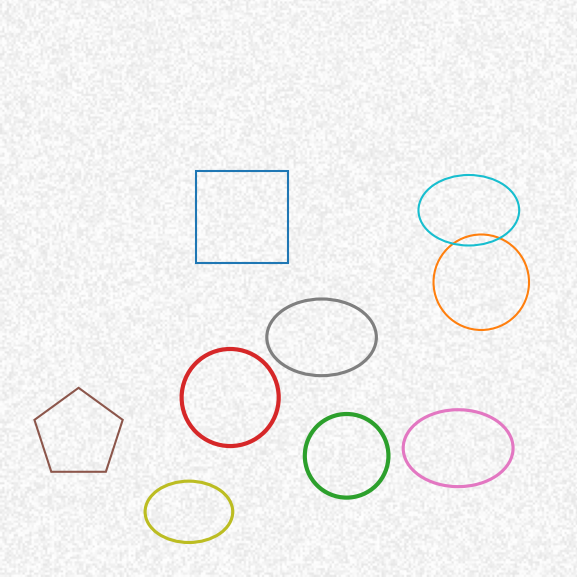[{"shape": "square", "thickness": 1, "radius": 0.4, "center": [0.418, 0.623]}, {"shape": "circle", "thickness": 1, "radius": 0.41, "center": [0.833, 0.51]}, {"shape": "circle", "thickness": 2, "radius": 0.36, "center": [0.6, 0.21]}, {"shape": "circle", "thickness": 2, "radius": 0.42, "center": [0.399, 0.311]}, {"shape": "pentagon", "thickness": 1, "radius": 0.4, "center": [0.136, 0.247]}, {"shape": "oval", "thickness": 1.5, "radius": 0.48, "center": [0.793, 0.223]}, {"shape": "oval", "thickness": 1.5, "radius": 0.47, "center": [0.557, 0.415]}, {"shape": "oval", "thickness": 1.5, "radius": 0.38, "center": [0.327, 0.113]}, {"shape": "oval", "thickness": 1, "radius": 0.44, "center": [0.812, 0.635]}]